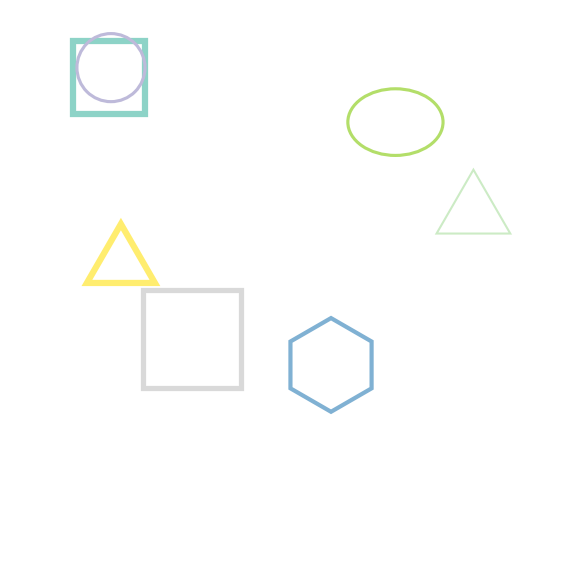[{"shape": "square", "thickness": 3, "radius": 0.31, "center": [0.189, 0.865]}, {"shape": "circle", "thickness": 1.5, "radius": 0.29, "center": [0.192, 0.882]}, {"shape": "hexagon", "thickness": 2, "radius": 0.41, "center": [0.573, 0.367]}, {"shape": "oval", "thickness": 1.5, "radius": 0.41, "center": [0.685, 0.788]}, {"shape": "square", "thickness": 2.5, "radius": 0.42, "center": [0.332, 0.412]}, {"shape": "triangle", "thickness": 1, "radius": 0.37, "center": [0.82, 0.632]}, {"shape": "triangle", "thickness": 3, "radius": 0.34, "center": [0.209, 0.543]}]